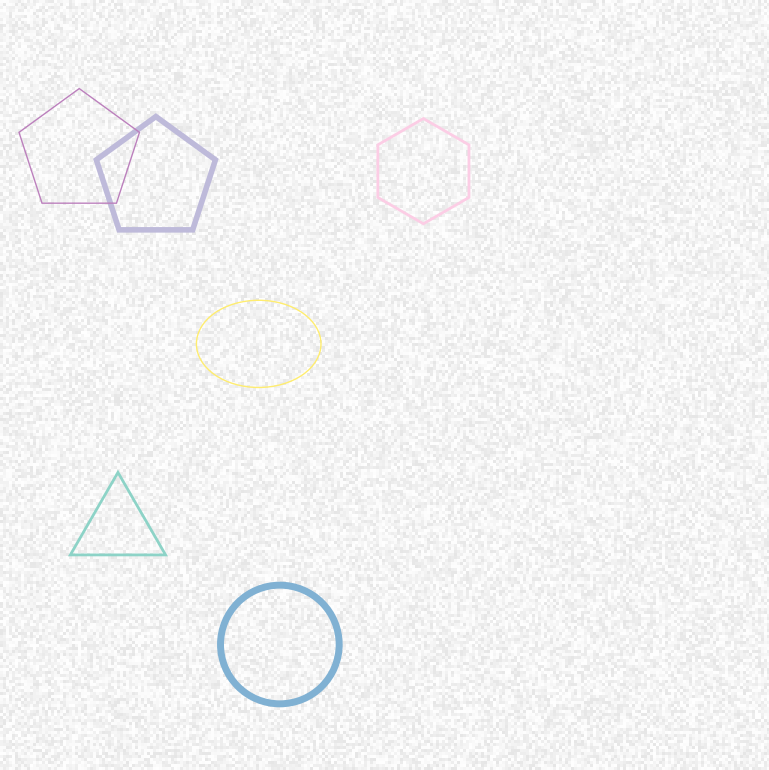[{"shape": "triangle", "thickness": 1, "radius": 0.36, "center": [0.153, 0.315]}, {"shape": "pentagon", "thickness": 2, "radius": 0.41, "center": [0.202, 0.767]}, {"shape": "circle", "thickness": 2.5, "radius": 0.39, "center": [0.363, 0.163]}, {"shape": "hexagon", "thickness": 1, "radius": 0.34, "center": [0.55, 0.778]}, {"shape": "pentagon", "thickness": 0.5, "radius": 0.41, "center": [0.103, 0.803]}, {"shape": "oval", "thickness": 0.5, "radius": 0.4, "center": [0.336, 0.553]}]